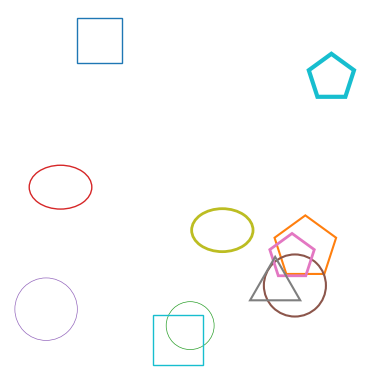[{"shape": "square", "thickness": 1, "radius": 0.29, "center": [0.258, 0.896]}, {"shape": "pentagon", "thickness": 1.5, "radius": 0.42, "center": [0.793, 0.356]}, {"shape": "circle", "thickness": 0.5, "radius": 0.31, "center": [0.494, 0.154]}, {"shape": "oval", "thickness": 1, "radius": 0.41, "center": [0.157, 0.514]}, {"shape": "circle", "thickness": 0.5, "radius": 0.41, "center": [0.12, 0.197]}, {"shape": "circle", "thickness": 1.5, "radius": 0.4, "center": [0.766, 0.258]}, {"shape": "pentagon", "thickness": 2, "radius": 0.3, "center": [0.759, 0.333]}, {"shape": "triangle", "thickness": 1.5, "radius": 0.38, "center": [0.715, 0.258]}, {"shape": "oval", "thickness": 2, "radius": 0.4, "center": [0.577, 0.402]}, {"shape": "pentagon", "thickness": 3, "radius": 0.31, "center": [0.861, 0.799]}, {"shape": "square", "thickness": 1, "radius": 0.32, "center": [0.462, 0.116]}]